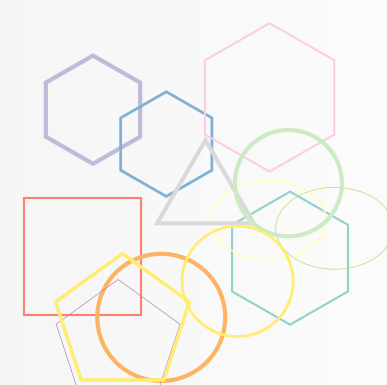[{"shape": "hexagon", "thickness": 1.5, "radius": 0.86, "center": [0.748, 0.329]}, {"shape": "oval", "thickness": 1, "radius": 0.74, "center": [0.694, 0.428]}, {"shape": "hexagon", "thickness": 3, "radius": 0.7, "center": [0.24, 0.715]}, {"shape": "square", "thickness": 1.5, "radius": 0.76, "center": [0.213, 0.334]}, {"shape": "hexagon", "thickness": 2, "radius": 0.68, "center": [0.429, 0.626]}, {"shape": "circle", "thickness": 3, "radius": 0.83, "center": [0.416, 0.176]}, {"shape": "oval", "thickness": 0.5, "radius": 0.76, "center": [0.863, 0.407]}, {"shape": "hexagon", "thickness": 1.5, "radius": 0.96, "center": [0.696, 0.747]}, {"shape": "triangle", "thickness": 3, "radius": 0.72, "center": [0.53, 0.492]}, {"shape": "pentagon", "thickness": 0.5, "radius": 0.84, "center": [0.305, 0.106]}, {"shape": "circle", "thickness": 3, "radius": 0.69, "center": [0.744, 0.524]}, {"shape": "pentagon", "thickness": 2.5, "radius": 0.91, "center": [0.316, 0.16]}, {"shape": "circle", "thickness": 2, "radius": 0.72, "center": [0.613, 0.269]}]